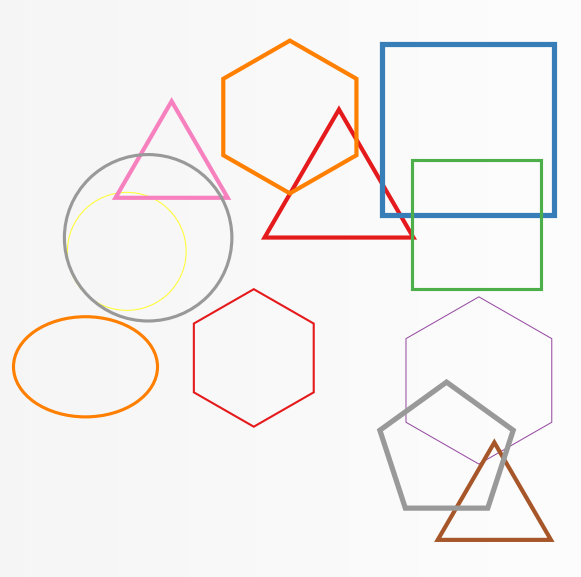[{"shape": "triangle", "thickness": 2, "radius": 0.74, "center": [0.583, 0.662]}, {"shape": "hexagon", "thickness": 1, "radius": 0.6, "center": [0.437, 0.379]}, {"shape": "square", "thickness": 2.5, "radius": 0.74, "center": [0.805, 0.775]}, {"shape": "square", "thickness": 1.5, "radius": 0.56, "center": [0.82, 0.61]}, {"shape": "hexagon", "thickness": 0.5, "radius": 0.72, "center": [0.824, 0.34]}, {"shape": "oval", "thickness": 1.5, "radius": 0.62, "center": [0.147, 0.364]}, {"shape": "hexagon", "thickness": 2, "radius": 0.66, "center": [0.499, 0.797]}, {"shape": "circle", "thickness": 0.5, "radius": 0.51, "center": [0.218, 0.564]}, {"shape": "triangle", "thickness": 2, "radius": 0.56, "center": [0.85, 0.12]}, {"shape": "triangle", "thickness": 2, "radius": 0.56, "center": [0.295, 0.712]}, {"shape": "pentagon", "thickness": 2.5, "radius": 0.6, "center": [0.768, 0.217]}, {"shape": "circle", "thickness": 1.5, "radius": 0.72, "center": [0.255, 0.587]}]